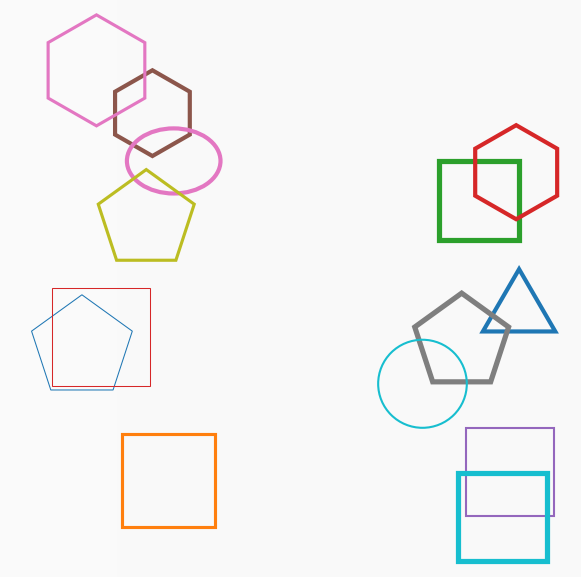[{"shape": "triangle", "thickness": 2, "radius": 0.36, "center": [0.893, 0.461]}, {"shape": "pentagon", "thickness": 0.5, "radius": 0.46, "center": [0.141, 0.398]}, {"shape": "square", "thickness": 1.5, "radius": 0.4, "center": [0.289, 0.167]}, {"shape": "square", "thickness": 2.5, "radius": 0.34, "center": [0.824, 0.652]}, {"shape": "square", "thickness": 0.5, "radius": 0.42, "center": [0.174, 0.415]}, {"shape": "hexagon", "thickness": 2, "radius": 0.41, "center": [0.888, 0.701]}, {"shape": "square", "thickness": 1, "radius": 0.38, "center": [0.877, 0.182]}, {"shape": "hexagon", "thickness": 2, "radius": 0.37, "center": [0.262, 0.803]}, {"shape": "oval", "thickness": 2, "radius": 0.4, "center": [0.299, 0.72]}, {"shape": "hexagon", "thickness": 1.5, "radius": 0.48, "center": [0.166, 0.877]}, {"shape": "pentagon", "thickness": 2.5, "radius": 0.42, "center": [0.794, 0.407]}, {"shape": "pentagon", "thickness": 1.5, "radius": 0.43, "center": [0.252, 0.619]}, {"shape": "square", "thickness": 2.5, "radius": 0.38, "center": [0.864, 0.104]}, {"shape": "circle", "thickness": 1, "radius": 0.38, "center": [0.727, 0.335]}]